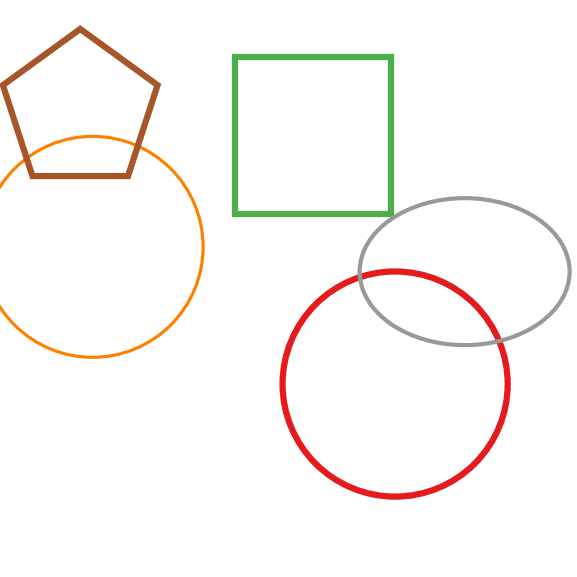[{"shape": "circle", "thickness": 3, "radius": 0.97, "center": [0.684, 0.334]}, {"shape": "square", "thickness": 3, "radius": 0.68, "center": [0.542, 0.764]}, {"shape": "circle", "thickness": 1.5, "radius": 0.96, "center": [0.16, 0.572]}, {"shape": "pentagon", "thickness": 3, "radius": 0.7, "center": [0.139, 0.808]}, {"shape": "oval", "thickness": 2, "radius": 0.91, "center": [0.805, 0.529]}]